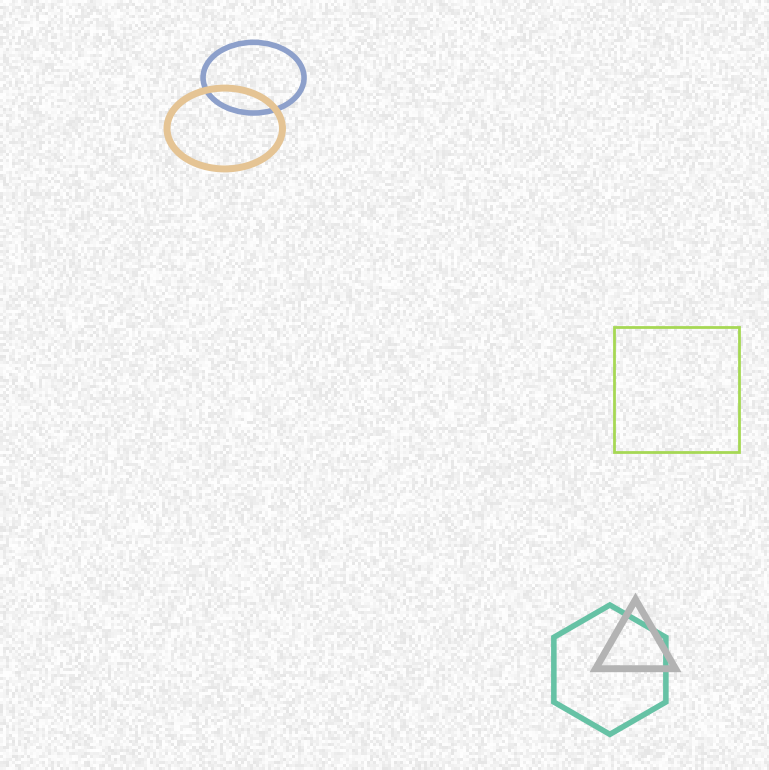[{"shape": "hexagon", "thickness": 2, "radius": 0.42, "center": [0.792, 0.13]}, {"shape": "oval", "thickness": 2, "radius": 0.33, "center": [0.329, 0.899]}, {"shape": "square", "thickness": 1, "radius": 0.4, "center": [0.879, 0.494]}, {"shape": "oval", "thickness": 2.5, "radius": 0.37, "center": [0.292, 0.833]}, {"shape": "triangle", "thickness": 2.5, "radius": 0.3, "center": [0.825, 0.161]}]